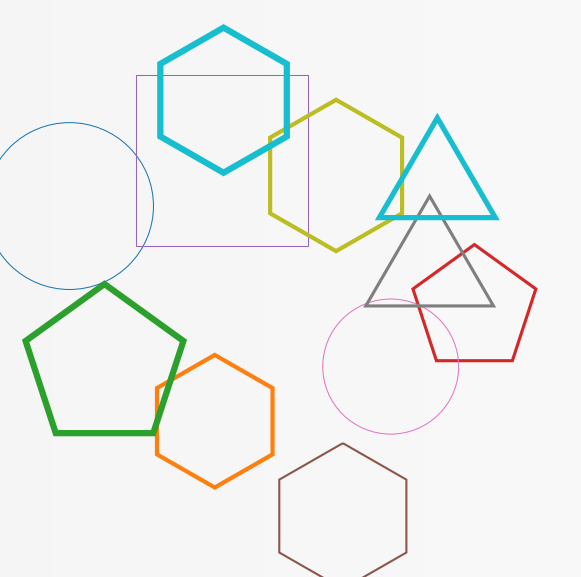[{"shape": "circle", "thickness": 0.5, "radius": 0.72, "center": [0.12, 0.642]}, {"shape": "hexagon", "thickness": 2, "radius": 0.57, "center": [0.369, 0.27]}, {"shape": "pentagon", "thickness": 3, "radius": 0.71, "center": [0.18, 0.365]}, {"shape": "pentagon", "thickness": 1.5, "radius": 0.56, "center": [0.816, 0.464]}, {"shape": "square", "thickness": 0.5, "radius": 0.74, "center": [0.381, 0.72]}, {"shape": "hexagon", "thickness": 1, "radius": 0.63, "center": [0.59, 0.105]}, {"shape": "circle", "thickness": 0.5, "radius": 0.58, "center": [0.672, 0.364]}, {"shape": "triangle", "thickness": 1.5, "radius": 0.63, "center": [0.739, 0.533]}, {"shape": "hexagon", "thickness": 2, "radius": 0.66, "center": [0.578, 0.695]}, {"shape": "hexagon", "thickness": 3, "radius": 0.63, "center": [0.385, 0.826]}, {"shape": "triangle", "thickness": 2.5, "radius": 0.58, "center": [0.752, 0.68]}]